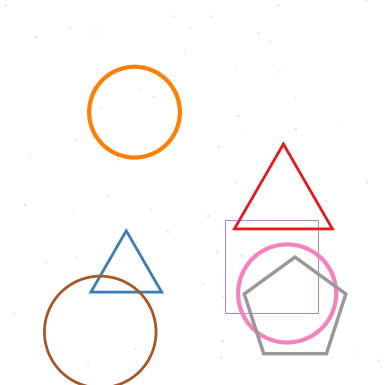[{"shape": "triangle", "thickness": 2, "radius": 0.73, "center": [0.736, 0.479]}, {"shape": "triangle", "thickness": 2, "radius": 0.53, "center": [0.328, 0.294]}, {"shape": "square", "thickness": 0.5, "radius": 0.61, "center": [0.705, 0.307]}, {"shape": "circle", "thickness": 3, "radius": 0.59, "center": [0.349, 0.709]}, {"shape": "circle", "thickness": 2, "radius": 0.72, "center": [0.26, 0.138]}, {"shape": "circle", "thickness": 3, "radius": 0.64, "center": [0.746, 0.238]}, {"shape": "pentagon", "thickness": 2.5, "radius": 0.69, "center": [0.766, 0.194]}]